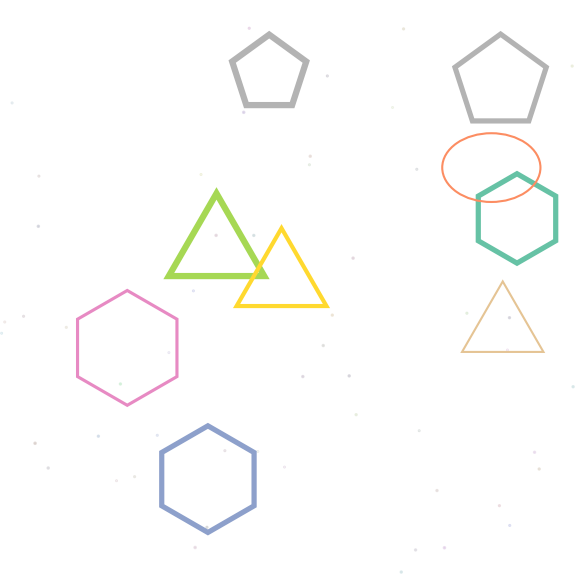[{"shape": "hexagon", "thickness": 2.5, "radius": 0.39, "center": [0.895, 0.621]}, {"shape": "oval", "thickness": 1, "radius": 0.43, "center": [0.851, 0.709]}, {"shape": "hexagon", "thickness": 2.5, "radius": 0.46, "center": [0.36, 0.169]}, {"shape": "hexagon", "thickness": 1.5, "radius": 0.5, "center": [0.22, 0.397]}, {"shape": "triangle", "thickness": 3, "radius": 0.48, "center": [0.375, 0.569]}, {"shape": "triangle", "thickness": 2, "radius": 0.45, "center": [0.487, 0.514]}, {"shape": "triangle", "thickness": 1, "radius": 0.41, "center": [0.871, 0.43]}, {"shape": "pentagon", "thickness": 2.5, "radius": 0.42, "center": [0.867, 0.857]}, {"shape": "pentagon", "thickness": 3, "radius": 0.34, "center": [0.466, 0.872]}]